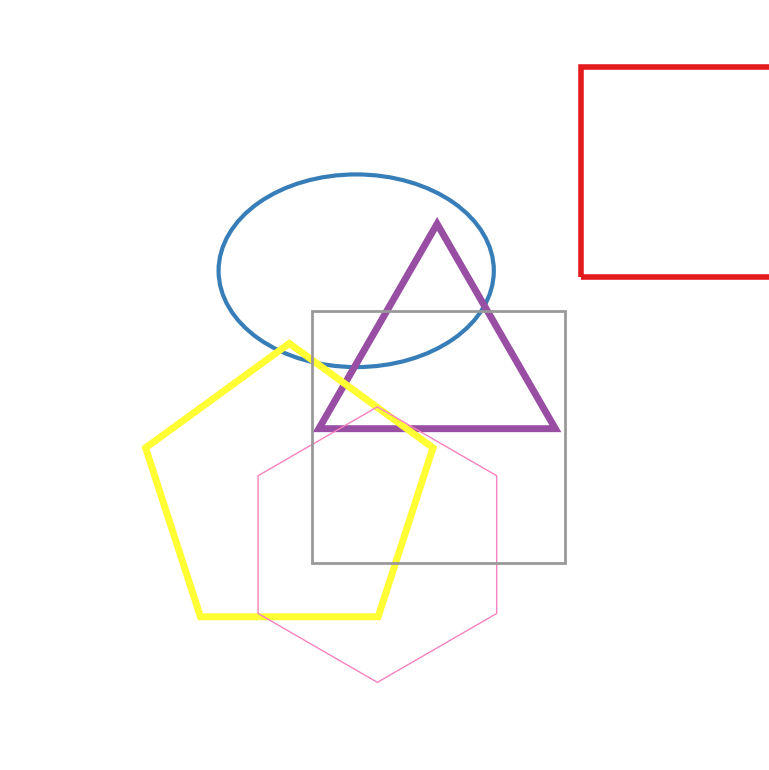[{"shape": "square", "thickness": 2, "radius": 0.68, "center": [0.891, 0.777]}, {"shape": "oval", "thickness": 1.5, "radius": 0.89, "center": [0.463, 0.648]}, {"shape": "triangle", "thickness": 2.5, "radius": 0.89, "center": [0.568, 0.532]}, {"shape": "pentagon", "thickness": 2.5, "radius": 0.98, "center": [0.376, 0.358]}, {"shape": "hexagon", "thickness": 0.5, "radius": 0.89, "center": [0.49, 0.293]}, {"shape": "square", "thickness": 1, "radius": 0.82, "center": [0.569, 0.432]}]